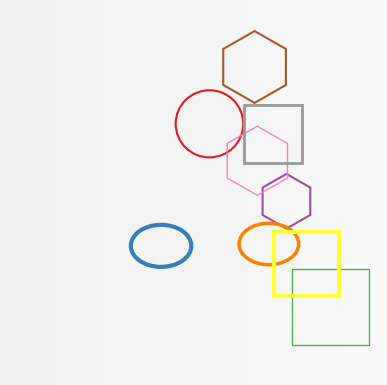[{"shape": "circle", "thickness": 1.5, "radius": 0.44, "center": [0.541, 0.678]}, {"shape": "oval", "thickness": 3, "radius": 0.39, "center": [0.416, 0.361]}, {"shape": "square", "thickness": 1, "radius": 0.5, "center": [0.854, 0.203]}, {"shape": "hexagon", "thickness": 1.5, "radius": 0.36, "center": [0.739, 0.477]}, {"shape": "oval", "thickness": 2.5, "radius": 0.38, "center": [0.694, 0.366]}, {"shape": "square", "thickness": 3, "radius": 0.42, "center": [0.791, 0.313]}, {"shape": "hexagon", "thickness": 1.5, "radius": 0.47, "center": [0.657, 0.826]}, {"shape": "hexagon", "thickness": 1, "radius": 0.45, "center": [0.664, 0.582]}, {"shape": "square", "thickness": 2, "radius": 0.37, "center": [0.704, 0.652]}]